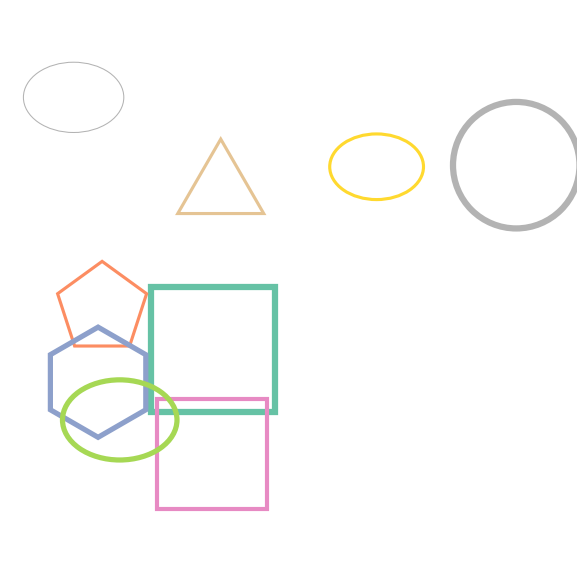[{"shape": "square", "thickness": 3, "radius": 0.54, "center": [0.369, 0.394]}, {"shape": "pentagon", "thickness": 1.5, "radius": 0.41, "center": [0.177, 0.466]}, {"shape": "hexagon", "thickness": 2.5, "radius": 0.48, "center": [0.17, 0.337]}, {"shape": "square", "thickness": 2, "radius": 0.47, "center": [0.367, 0.213]}, {"shape": "oval", "thickness": 2.5, "radius": 0.5, "center": [0.207, 0.272]}, {"shape": "oval", "thickness": 1.5, "radius": 0.41, "center": [0.652, 0.71]}, {"shape": "triangle", "thickness": 1.5, "radius": 0.43, "center": [0.382, 0.672]}, {"shape": "circle", "thickness": 3, "radius": 0.55, "center": [0.894, 0.713]}, {"shape": "oval", "thickness": 0.5, "radius": 0.43, "center": [0.127, 0.831]}]